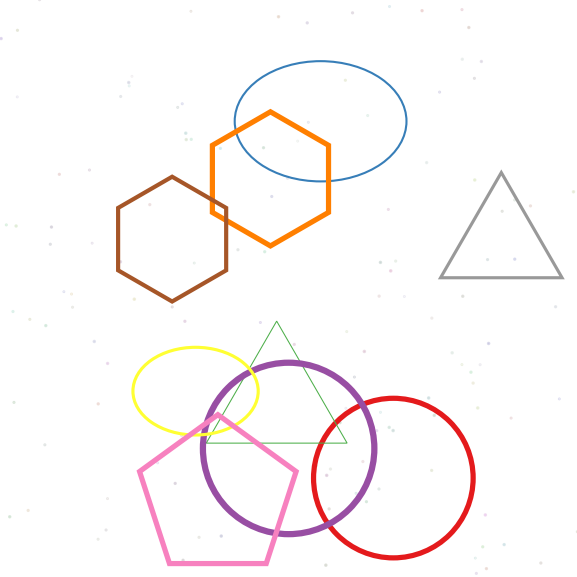[{"shape": "circle", "thickness": 2.5, "radius": 0.69, "center": [0.681, 0.171]}, {"shape": "oval", "thickness": 1, "radius": 0.74, "center": [0.555, 0.789]}, {"shape": "triangle", "thickness": 0.5, "radius": 0.7, "center": [0.479, 0.302]}, {"shape": "circle", "thickness": 3, "radius": 0.74, "center": [0.5, 0.223]}, {"shape": "hexagon", "thickness": 2.5, "radius": 0.58, "center": [0.468, 0.689]}, {"shape": "oval", "thickness": 1.5, "radius": 0.54, "center": [0.339, 0.322]}, {"shape": "hexagon", "thickness": 2, "radius": 0.54, "center": [0.298, 0.585]}, {"shape": "pentagon", "thickness": 2.5, "radius": 0.71, "center": [0.377, 0.139]}, {"shape": "triangle", "thickness": 1.5, "radius": 0.61, "center": [0.868, 0.579]}]